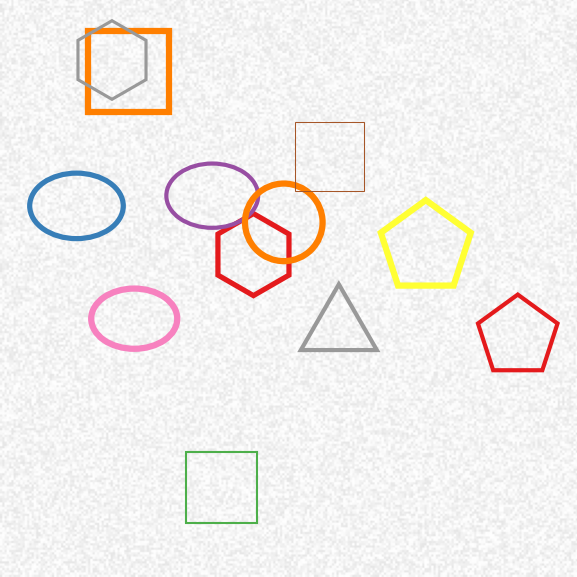[{"shape": "hexagon", "thickness": 2.5, "radius": 0.36, "center": [0.439, 0.558]}, {"shape": "pentagon", "thickness": 2, "radius": 0.36, "center": [0.897, 0.417]}, {"shape": "oval", "thickness": 2.5, "radius": 0.41, "center": [0.132, 0.643]}, {"shape": "square", "thickness": 1, "radius": 0.31, "center": [0.383, 0.154]}, {"shape": "oval", "thickness": 2, "radius": 0.4, "center": [0.368, 0.66]}, {"shape": "circle", "thickness": 3, "radius": 0.34, "center": [0.491, 0.614]}, {"shape": "square", "thickness": 3, "radius": 0.35, "center": [0.223, 0.875]}, {"shape": "pentagon", "thickness": 3, "radius": 0.41, "center": [0.737, 0.571]}, {"shape": "square", "thickness": 0.5, "radius": 0.3, "center": [0.57, 0.729]}, {"shape": "oval", "thickness": 3, "radius": 0.37, "center": [0.232, 0.447]}, {"shape": "hexagon", "thickness": 1.5, "radius": 0.34, "center": [0.194, 0.895]}, {"shape": "triangle", "thickness": 2, "radius": 0.38, "center": [0.587, 0.431]}]